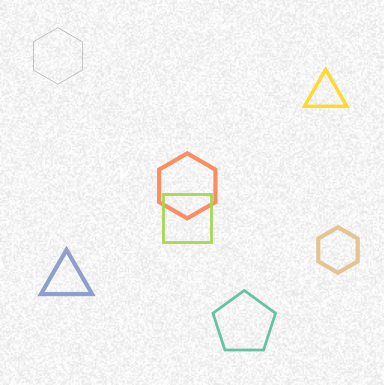[{"shape": "pentagon", "thickness": 2, "radius": 0.43, "center": [0.634, 0.16]}, {"shape": "hexagon", "thickness": 3, "radius": 0.42, "center": [0.486, 0.517]}, {"shape": "triangle", "thickness": 3, "radius": 0.38, "center": [0.173, 0.274]}, {"shape": "square", "thickness": 2, "radius": 0.31, "center": [0.486, 0.433]}, {"shape": "triangle", "thickness": 2.5, "radius": 0.32, "center": [0.846, 0.756]}, {"shape": "hexagon", "thickness": 3, "radius": 0.3, "center": [0.878, 0.351]}, {"shape": "hexagon", "thickness": 0.5, "radius": 0.37, "center": [0.15, 0.855]}]